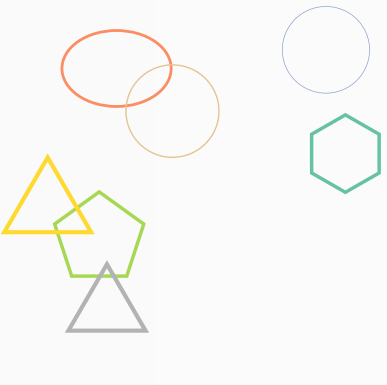[{"shape": "hexagon", "thickness": 2.5, "radius": 0.5, "center": [0.891, 0.601]}, {"shape": "oval", "thickness": 2, "radius": 0.7, "center": [0.301, 0.822]}, {"shape": "circle", "thickness": 0.5, "radius": 0.56, "center": [0.841, 0.871]}, {"shape": "pentagon", "thickness": 2.5, "radius": 0.6, "center": [0.256, 0.381]}, {"shape": "triangle", "thickness": 3, "radius": 0.65, "center": [0.123, 0.462]}, {"shape": "circle", "thickness": 1, "radius": 0.6, "center": [0.445, 0.711]}, {"shape": "triangle", "thickness": 3, "radius": 0.57, "center": [0.276, 0.199]}]